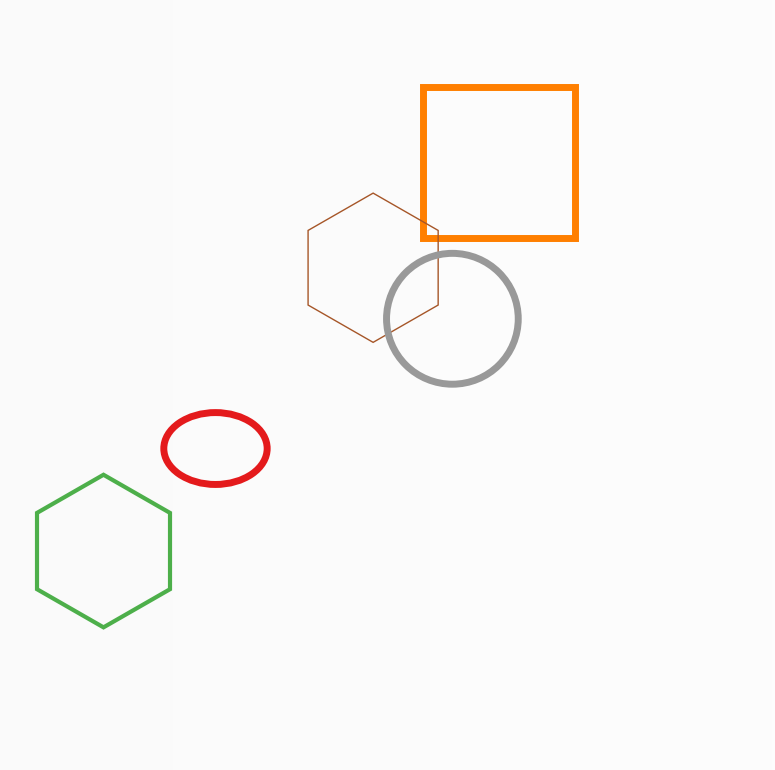[{"shape": "oval", "thickness": 2.5, "radius": 0.33, "center": [0.278, 0.418]}, {"shape": "hexagon", "thickness": 1.5, "radius": 0.5, "center": [0.134, 0.284]}, {"shape": "square", "thickness": 2.5, "radius": 0.49, "center": [0.644, 0.789]}, {"shape": "hexagon", "thickness": 0.5, "radius": 0.48, "center": [0.481, 0.652]}, {"shape": "circle", "thickness": 2.5, "radius": 0.42, "center": [0.584, 0.586]}]